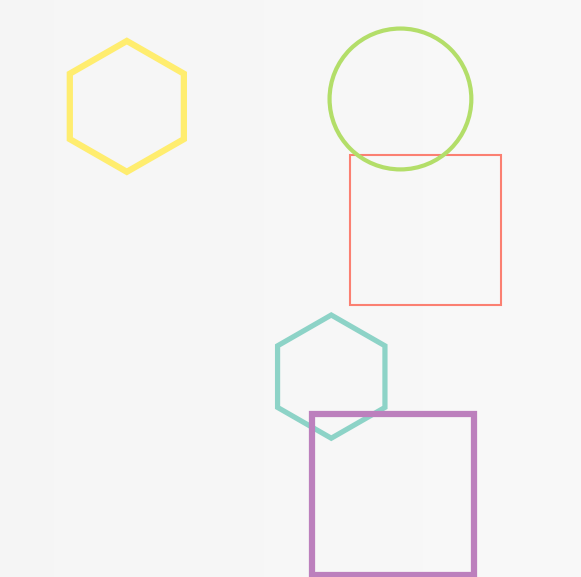[{"shape": "hexagon", "thickness": 2.5, "radius": 0.53, "center": [0.57, 0.347]}, {"shape": "square", "thickness": 1, "radius": 0.65, "center": [0.733, 0.601]}, {"shape": "circle", "thickness": 2, "radius": 0.61, "center": [0.689, 0.828]}, {"shape": "square", "thickness": 3, "radius": 0.7, "center": [0.676, 0.142]}, {"shape": "hexagon", "thickness": 3, "radius": 0.57, "center": [0.218, 0.815]}]